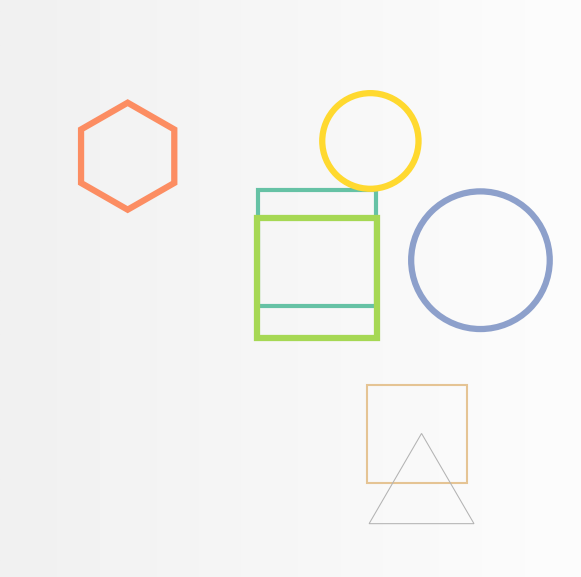[{"shape": "square", "thickness": 2, "radius": 0.51, "center": [0.546, 0.57]}, {"shape": "hexagon", "thickness": 3, "radius": 0.46, "center": [0.22, 0.729]}, {"shape": "circle", "thickness": 3, "radius": 0.6, "center": [0.827, 0.549]}, {"shape": "square", "thickness": 3, "radius": 0.52, "center": [0.545, 0.518]}, {"shape": "circle", "thickness": 3, "radius": 0.41, "center": [0.637, 0.755]}, {"shape": "square", "thickness": 1, "radius": 0.43, "center": [0.717, 0.248]}, {"shape": "triangle", "thickness": 0.5, "radius": 0.52, "center": [0.725, 0.144]}]